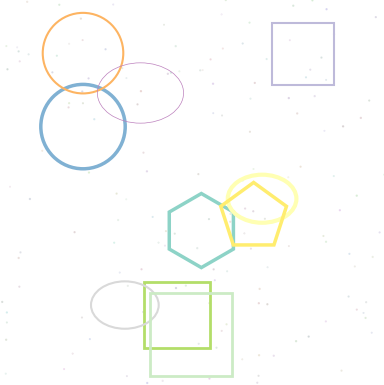[{"shape": "hexagon", "thickness": 2.5, "radius": 0.48, "center": [0.523, 0.401]}, {"shape": "oval", "thickness": 3, "radius": 0.45, "center": [0.681, 0.484]}, {"shape": "square", "thickness": 1.5, "radius": 0.41, "center": [0.788, 0.859]}, {"shape": "circle", "thickness": 2.5, "radius": 0.55, "center": [0.216, 0.671]}, {"shape": "circle", "thickness": 1.5, "radius": 0.52, "center": [0.216, 0.862]}, {"shape": "square", "thickness": 2, "radius": 0.43, "center": [0.459, 0.182]}, {"shape": "oval", "thickness": 1.5, "radius": 0.44, "center": [0.324, 0.208]}, {"shape": "oval", "thickness": 0.5, "radius": 0.56, "center": [0.365, 0.758]}, {"shape": "square", "thickness": 2, "radius": 0.54, "center": [0.495, 0.131]}, {"shape": "pentagon", "thickness": 2.5, "radius": 0.45, "center": [0.659, 0.436]}]